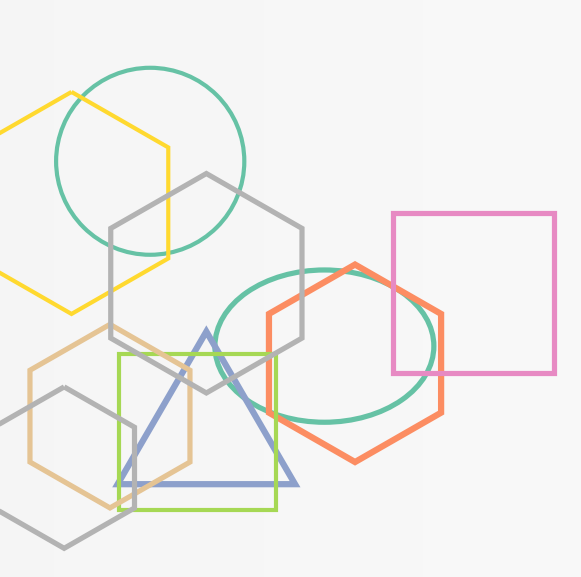[{"shape": "circle", "thickness": 2, "radius": 0.81, "center": [0.258, 0.72]}, {"shape": "oval", "thickness": 2.5, "radius": 0.94, "center": [0.558, 0.4]}, {"shape": "hexagon", "thickness": 3, "radius": 0.85, "center": [0.611, 0.37]}, {"shape": "triangle", "thickness": 3, "radius": 0.88, "center": [0.355, 0.249]}, {"shape": "square", "thickness": 2.5, "radius": 0.69, "center": [0.814, 0.491]}, {"shape": "square", "thickness": 2, "radius": 0.68, "center": [0.339, 0.251]}, {"shape": "hexagon", "thickness": 2, "radius": 0.96, "center": [0.123, 0.648]}, {"shape": "hexagon", "thickness": 2.5, "radius": 0.79, "center": [0.189, 0.279]}, {"shape": "hexagon", "thickness": 2.5, "radius": 0.7, "center": [0.11, 0.189]}, {"shape": "hexagon", "thickness": 2.5, "radius": 0.95, "center": [0.355, 0.509]}]